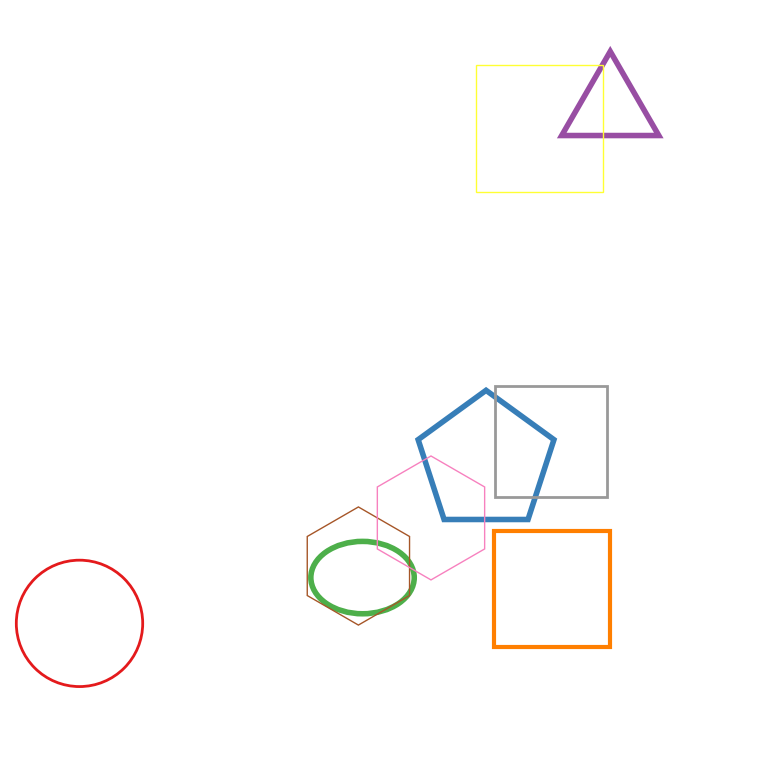[{"shape": "circle", "thickness": 1, "radius": 0.41, "center": [0.103, 0.19]}, {"shape": "pentagon", "thickness": 2, "radius": 0.46, "center": [0.631, 0.4]}, {"shape": "oval", "thickness": 2, "radius": 0.34, "center": [0.471, 0.25]}, {"shape": "triangle", "thickness": 2, "radius": 0.36, "center": [0.793, 0.86]}, {"shape": "square", "thickness": 1.5, "radius": 0.38, "center": [0.717, 0.235]}, {"shape": "square", "thickness": 0.5, "radius": 0.41, "center": [0.7, 0.833]}, {"shape": "hexagon", "thickness": 0.5, "radius": 0.38, "center": [0.465, 0.265]}, {"shape": "hexagon", "thickness": 0.5, "radius": 0.4, "center": [0.56, 0.327]}, {"shape": "square", "thickness": 1, "radius": 0.36, "center": [0.715, 0.427]}]